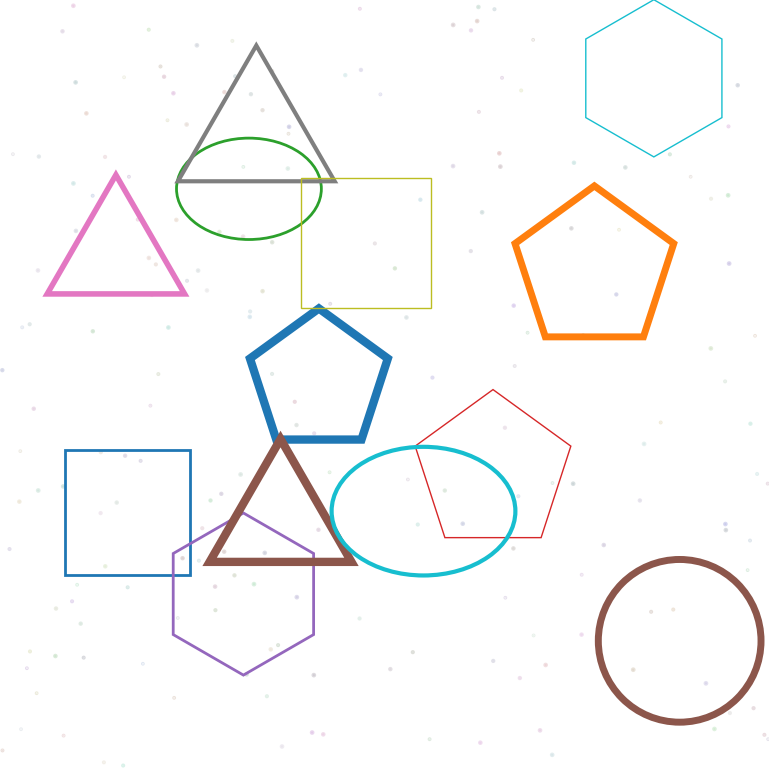[{"shape": "square", "thickness": 1, "radius": 0.4, "center": [0.166, 0.335]}, {"shape": "pentagon", "thickness": 3, "radius": 0.47, "center": [0.414, 0.505]}, {"shape": "pentagon", "thickness": 2.5, "radius": 0.54, "center": [0.772, 0.65]}, {"shape": "oval", "thickness": 1, "radius": 0.47, "center": [0.323, 0.755]}, {"shape": "pentagon", "thickness": 0.5, "radius": 0.53, "center": [0.64, 0.388]}, {"shape": "hexagon", "thickness": 1, "radius": 0.53, "center": [0.316, 0.229]}, {"shape": "triangle", "thickness": 3, "radius": 0.53, "center": [0.364, 0.323]}, {"shape": "circle", "thickness": 2.5, "radius": 0.53, "center": [0.883, 0.168]}, {"shape": "triangle", "thickness": 2, "radius": 0.52, "center": [0.151, 0.67]}, {"shape": "triangle", "thickness": 1.5, "radius": 0.59, "center": [0.333, 0.823]}, {"shape": "square", "thickness": 0.5, "radius": 0.42, "center": [0.475, 0.684]}, {"shape": "hexagon", "thickness": 0.5, "radius": 0.51, "center": [0.849, 0.898]}, {"shape": "oval", "thickness": 1.5, "radius": 0.6, "center": [0.55, 0.336]}]